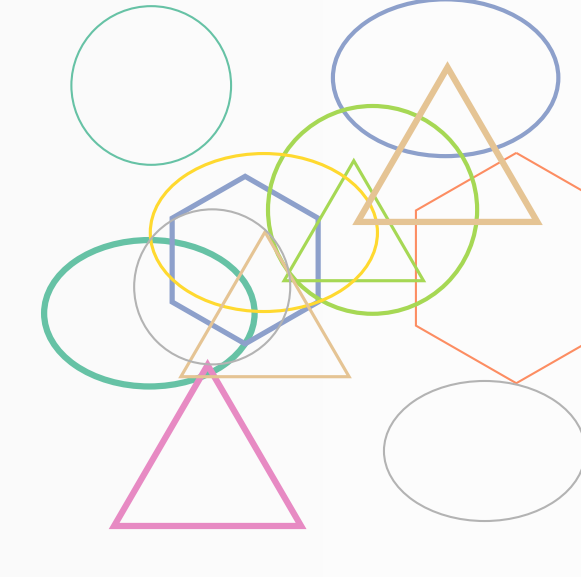[{"shape": "oval", "thickness": 3, "radius": 0.91, "center": [0.257, 0.457]}, {"shape": "circle", "thickness": 1, "radius": 0.69, "center": [0.26, 0.851]}, {"shape": "hexagon", "thickness": 1, "radius": 1.0, "center": [0.888, 0.535]}, {"shape": "oval", "thickness": 2, "radius": 0.97, "center": [0.767, 0.865]}, {"shape": "hexagon", "thickness": 2.5, "radius": 0.73, "center": [0.422, 0.549]}, {"shape": "triangle", "thickness": 3, "radius": 0.93, "center": [0.357, 0.181]}, {"shape": "triangle", "thickness": 1.5, "radius": 0.69, "center": [0.609, 0.582]}, {"shape": "circle", "thickness": 2, "radius": 0.9, "center": [0.641, 0.636]}, {"shape": "oval", "thickness": 1.5, "radius": 0.98, "center": [0.454, 0.596]}, {"shape": "triangle", "thickness": 1.5, "radius": 0.84, "center": [0.456, 0.43]}, {"shape": "triangle", "thickness": 3, "radius": 0.89, "center": [0.77, 0.704]}, {"shape": "oval", "thickness": 1, "radius": 0.87, "center": [0.834, 0.218]}, {"shape": "circle", "thickness": 1, "radius": 0.67, "center": [0.365, 0.502]}]